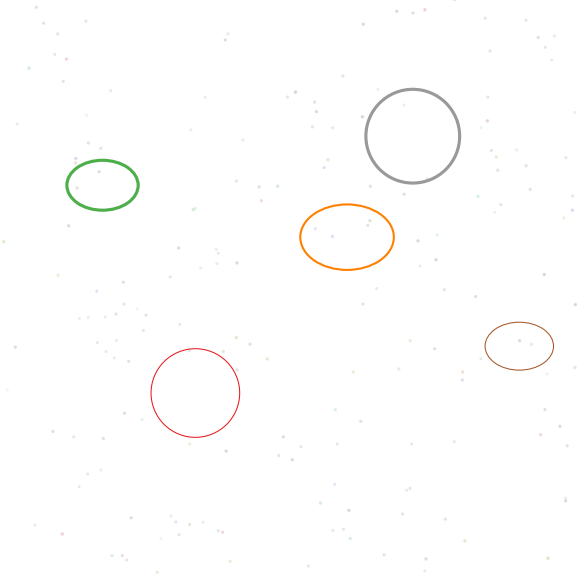[{"shape": "circle", "thickness": 0.5, "radius": 0.38, "center": [0.338, 0.319]}, {"shape": "oval", "thickness": 1.5, "radius": 0.31, "center": [0.178, 0.678]}, {"shape": "oval", "thickness": 1, "radius": 0.4, "center": [0.601, 0.588]}, {"shape": "oval", "thickness": 0.5, "radius": 0.3, "center": [0.899, 0.4]}, {"shape": "circle", "thickness": 1.5, "radius": 0.41, "center": [0.715, 0.763]}]